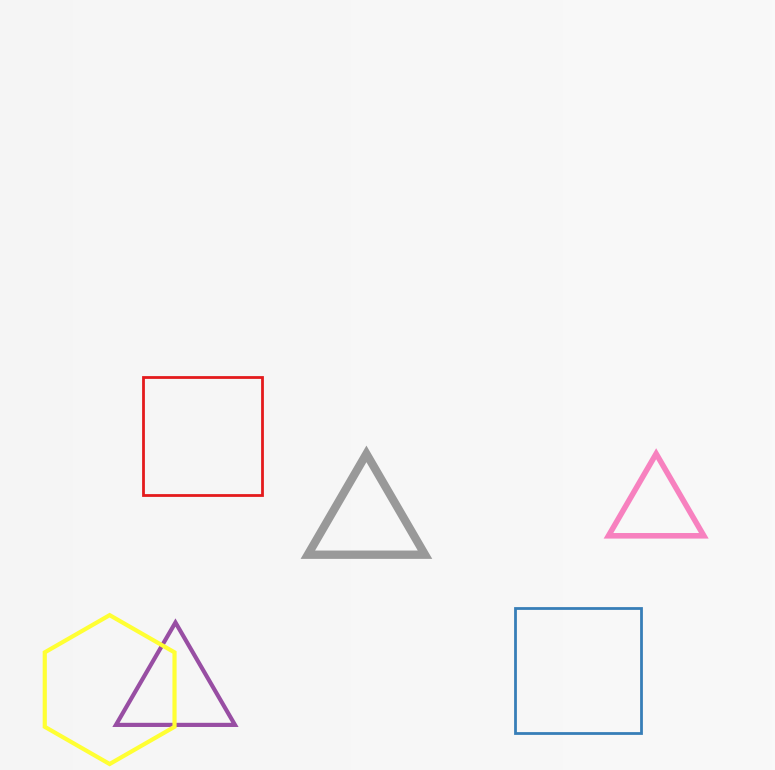[{"shape": "square", "thickness": 1, "radius": 0.38, "center": [0.262, 0.434]}, {"shape": "square", "thickness": 1, "radius": 0.41, "center": [0.746, 0.129]}, {"shape": "triangle", "thickness": 1.5, "radius": 0.44, "center": [0.226, 0.103]}, {"shape": "hexagon", "thickness": 1.5, "radius": 0.48, "center": [0.141, 0.104]}, {"shape": "triangle", "thickness": 2, "radius": 0.36, "center": [0.847, 0.34]}, {"shape": "triangle", "thickness": 3, "radius": 0.44, "center": [0.473, 0.323]}]